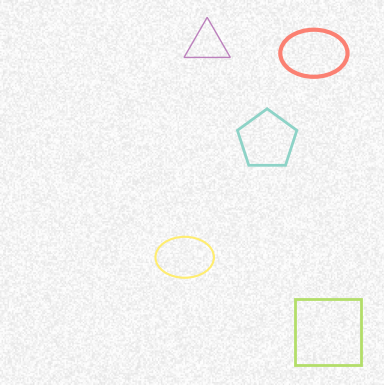[{"shape": "pentagon", "thickness": 2, "radius": 0.41, "center": [0.694, 0.636]}, {"shape": "oval", "thickness": 3, "radius": 0.44, "center": [0.815, 0.862]}, {"shape": "square", "thickness": 2, "radius": 0.43, "center": [0.851, 0.138]}, {"shape": "triangle", "thickness": 1, "radius": 0.35, "center": [0.538, 0.886]}, {"shape": "oval", "thickness": 1.5, "radius": 0.38, "center": [0.48, 0.332]}]